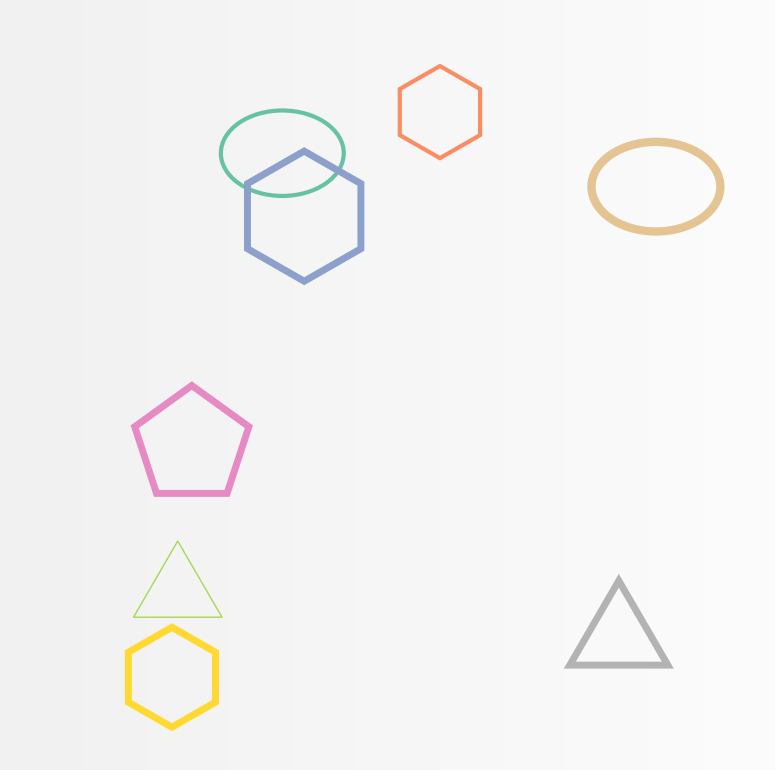[{"shape": "oval", "thickness": 1.5, "radius": 0.4, "center": [0.364, 0.801]}, {"shape": "hexagon", "thickness": 1.5, "radius": 0.3, "center": [0.568, 0.854]}, {"shape": "hexagon", "thickness": 2.5, "radius": 0.42, "center": [0.393, 0.719]}, {"shape": "pentagon", "thickness": 2.5, "radius": 0.39, "center": [0.247, 0.422]}, {"shape": "triangle", "thickness": 0.5, "radius": 0.33, "center": [0.229, 0.231]}, {"shape": "hexagon", "thickness": 2.5, "radius": 0.32, "center": [0.222, 0.121]}, {"shape": "oval", "thickness": 3, "radius": 0.42, "center": [0.846, 0.758]}, {"shape": "triangle", "thickness": 2.5, "radius": 0.37, "center": [0.798, 0.173]}]